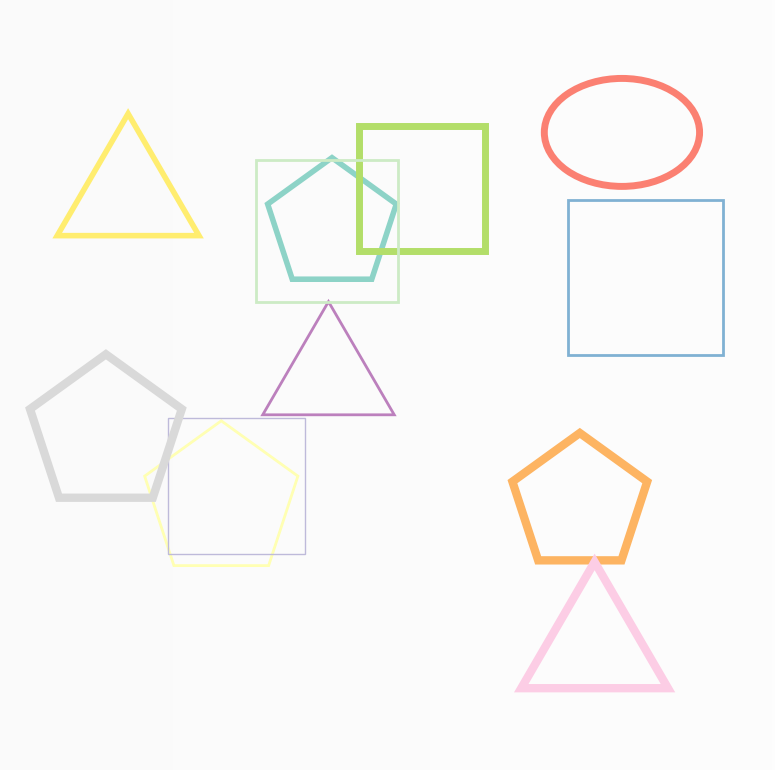[{"shape": "pentagon", "thickness": 2, "radius": 0.44, "center": [0.428, 0.708]}, {"shape": "pentagon", "thickness": 1, "radius": 0.52, "center": [0.286, 0.35]}, {"shape": "square", "thickness": 0.5, "radius": 0.44, "center": [0.305, 0.369]}, {"shape": "oval", "thickness": 2.5, "radius": 0.5, "center": [0.803, 0.828]}, {"shape": "square", "thickness": 1, "radius": 0.5, "center": [0.833, 0.639]}, {"shape": "pentagon", "thickness": 3, "radius": 0.46, "center": [0.748, 0.346]}, {"shape": "square", "thickness": 2.5, "radius": 0.4, "center": [0.545, 0.755]}, {"shape": "triangle", "thickness": 3, "radius": 0.55, "center": [0.767, 0.161]}, {"shape": "pentagon", "thickness": 3, "radius": 0.51, "center": [0.137, 0.437]}, {"shape": "triangle", "thickness": 1, "radius": 0.49, "center": [0.424, 0.51]}, {"shape": "square", "thickness": 1, "radius": 0.46, "center": [0.422, 0.7]}, {"shape": "triangle", "thickness": 2, "radius": 0.53, "center": [0.165, 0.747]}]